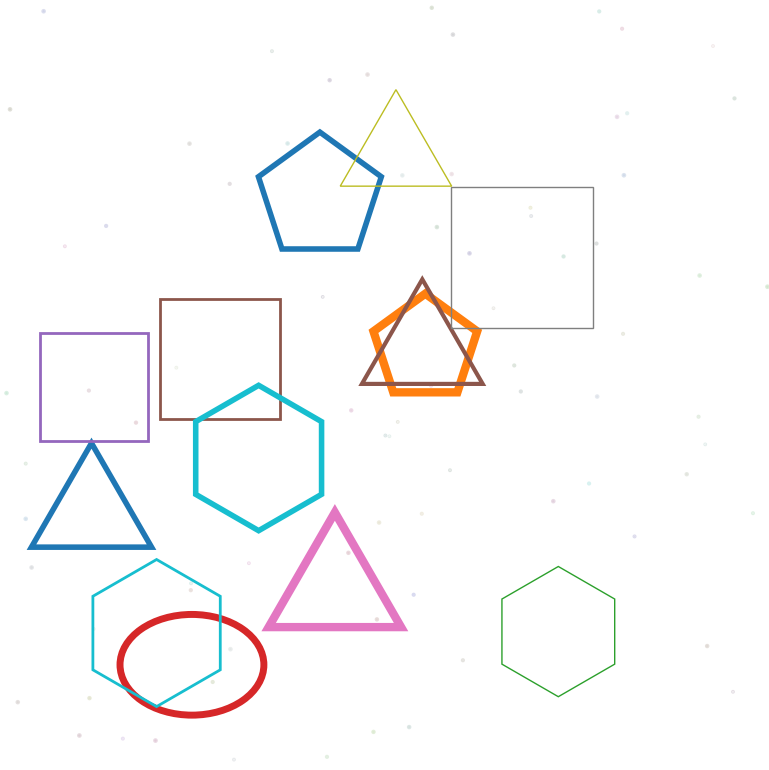[{"shape": "pentagon", "thickness": 2, "radius": 0.42, "center": [0.415, 0.745]}, {"shape": "triangle", "thickness": 2, "radius": 0.45, "center": [0.119, 0.334]}, {"shape": "pentagon", "thickness": 3, "radius": 0.35, "center": [0.552, 0.548]}, {"shape": "hexagon", "thickness": 0.5, "radius": 0.42, "center": [0.725, 0.18]}, {"shape": "oval", "thickness": 2.5, "radius": 0.47, "center": [0.249, 0.137]}, {"shape": "square", "thickness": 1, "radius": 0.35, "center": [0.122, 0.498]}, {"shape": "triangle", "thickness": 1.5, "radius": 0.45, "center": [0.548, 0.547]}, {"shape": "square", "thickness": 1, "radius": 0.39, "center": [0.285, 0.534]}, {"shape": "triangle", "thickness": 3, "radius": 0.5, "center": [0.435, 0.235]}, {"shape": "square", "thickness": 0.5, "radius": 0.46, "center": [0.678, 0.665]}, {"shape": "triangle", "thickness": 0.5, "radius": 0.42, "center": [0.514, 0.8]}, {"shape": "hexagon", "thickness": 2, "radius": 0.47, "center": [0.336, 0.405]}, {"shape": "hexagon", "thickness": 1, "radius": 0.48, "center": [0.203, 0.178]}]